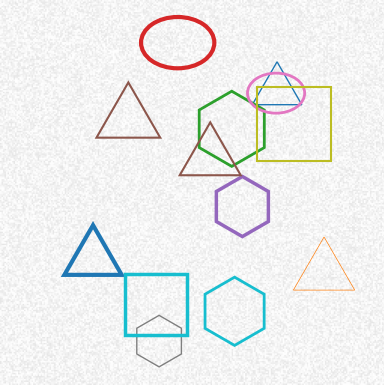[{"shape": "triangle", "thickness": 1, "radius": 0.37, "center": [0.72, 0.765]}, {"shape": "triangle", "thickness": 3, "radius": 0.43, "center": [0.242, 0.329]}, {"shape": "triangle", "thickness": 0.5, "radius": 0.46, "center": [0.842, 0.293]}, {"shape": "hexagon", "thickness": 2, "radius": 0.49, "center": [0.602, 0.665]}, {"shape": "oval", "thickness": 3, "radius": 0.48, "center": [0.462, 0.889]}, {"shape": "hexagon", "thickness": 2.5, "radius": 0.39, "center": [0.63, 0.464]}, {"shape": "triangle", "thickness": 1.5, "radius": 0.48, "center": [0.333, 0.69]}, {"shape": "triangle", "thickness": 1.5, "radius": 0.46, "center": [0.546, 0.591]}, {"shape": "oval", "thickness": 2, "radius": 0.37, "center": [0.717, 0.758]}, {"shape": "hexagon", "thickness": 1, "radius": 0.33, "center": [0.413, 0.114]}, {"shape": "square", "thickness": 1.5, "radius": 0.48, "center": [0.764, 0.678]}, {"shape": "square", "thickness": 2.5, "radius": 0.4, "center": [0.405, 0.209]}, {"shape": "hexagon", "thickness": 2, "radius": 0.44, "center": [0.609, 0.191]}]